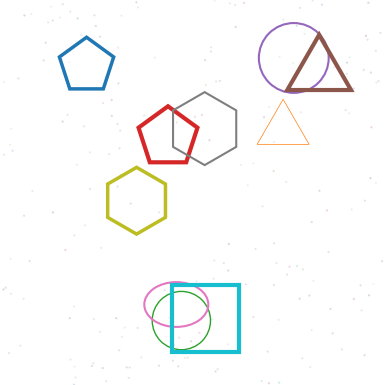[{"shape": "pentagon", "thickness": 2.5, "radius": 0.37, "center": [0.225, 0.829]}, {"shape": "triangle", "thickness": 0.5, "radius": 0.39, "center": [0.735, 0.664]}, {"shape": "circle", "thickness": 1, "radius": 0.38, "center": [0.471, 0.167]}, {"shape": "pentagon", "thickness": 3, "radius": 0.4, "center": [0.436, 0.644]}, {"shape": "circle", "thickness": 1.5, "radius": 0.45, "center": [0.763, 0.849]}, {"shape": "triangle", "thickness": 3, "radius": 0.48, "center": [0.829, 0.814]}, {"shape": "oval", "thickness": 1.5, "radius": 0.42, "center": [0.458, 0.209]}, {"shape": "hexagon", "thickness": 1.5, "radius": 0.47, "center": [0.532, 0.666]}, {"shape": "hexagon", "thickness": 2.5, "radius": 0.43, "center": [0.355, 0.479]}, {"shape": "square", "thickness": 3, "radius": 0.43, "center": [0.535, 0.174]}]